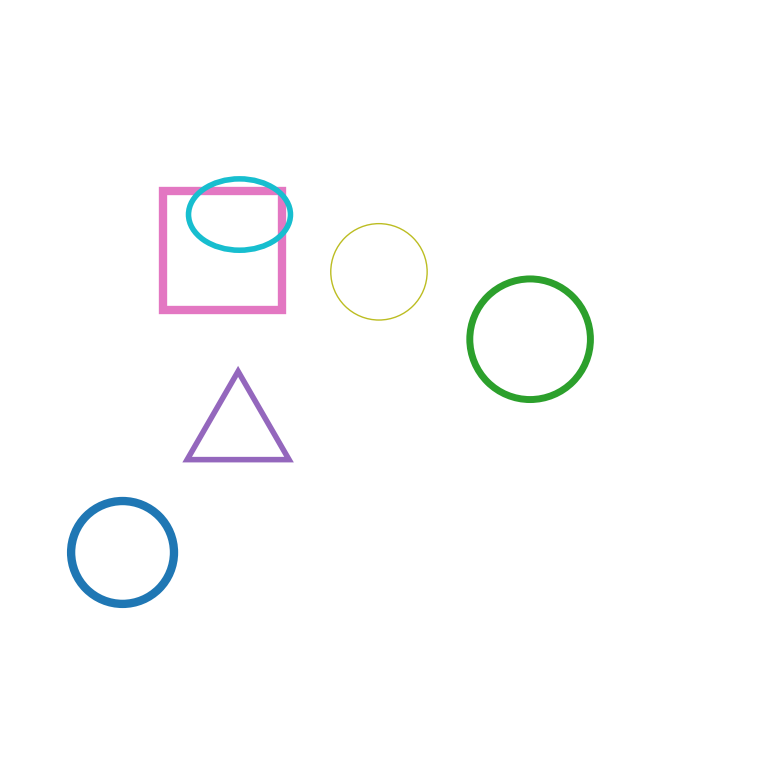[{"shape": "circle", "thickness": 3, "radius": 0.33, "center": [0.159, 0.283]}, {"shape": "circle", "thickness": 2.5, "radius": 0.39, "center": [0.688, 0.559]}, {"shape": "triangle", "thickness": 2, "radius": 0.38, "center": [0.309, 0.441]}, {"shape": "square", "thickness": 3, "radius": 0.39, "center": [0.288, 0.675]}, {"shape": "circle", "thickness": 0.5, "radius": 0.31, "center": [0.492, 0.647]}, {"shape": "oval", "thickness": 2, "radius": 0.33, "center": [0.311, 0.721]}]